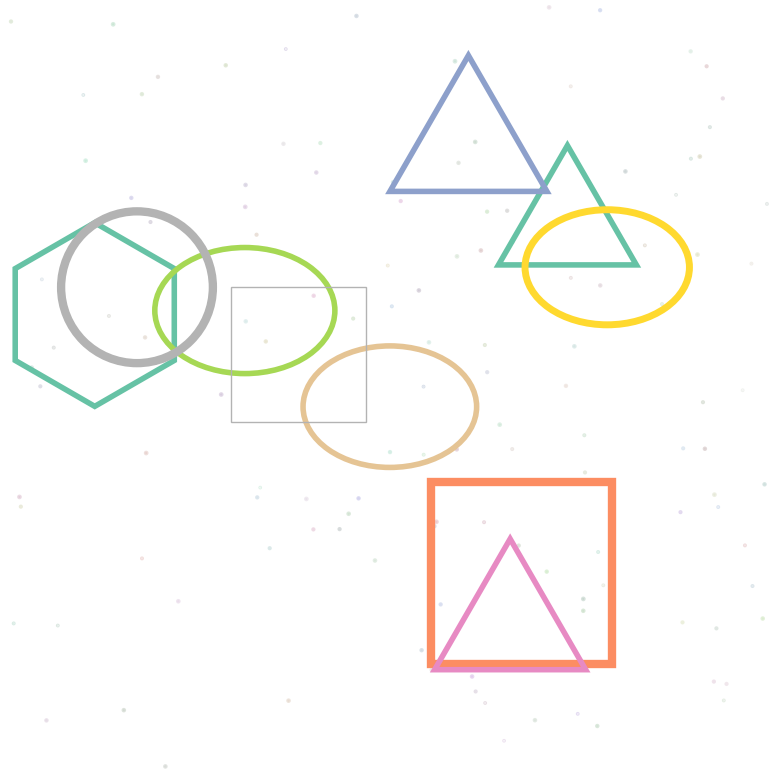[{"shape": "triangle", "thickness": 2, "radius": 0.52, "center": [0.737, 0.708]}, {"shape": "hexagon", "thickness": 2, "radius": 0.6, "center": [0.123, 0.592]}, {"shape": "square", "thickness": 3, "radius": 0.59, "center": [0.677, 0.256]}, {"shape": "triangle", "thickness": 2, "radius": 0.59, "center": [0.608, 0.81]}, {"shape": "triangle", "thickness": 2, "radius": 0.57, "center": [0.663, 0.187]}, {"shape": "oval", "thickness": 2, "radius": 0.58, "center": [0.318, 0.597]}, {"shape": "oval", "thickness": 2.5, "radius": 0.53, "center": [0.789, 0.653]}, {"shape": "oval", "thickness": 2, "radius": 0.56, "center": [0.506, 0.472]}, {"shape": "circle", "thickness": 3, "radius": 0.49, "center": [0.178, 0.627]}, {"shape": "square", "thickness": 0.5, "radius": 0.44, "center": [0.388, 0.54]}]